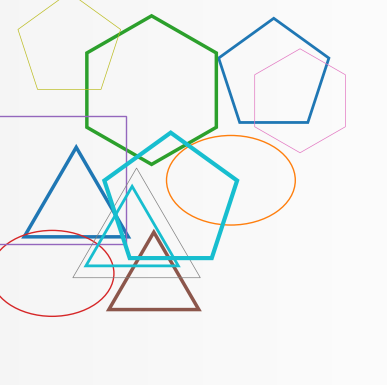[{"shape": "triangle", "thickness": 2.5, "radius": 0.78, "center": [0.197, 0.462]}, {"shape": "pentagon", "thickness": 2, "radius": 0.75, "center": [0.706, 0.803]}, {"shape": "oval", "thickness": 1, "radius": 0.83, "center": [0.596, 0.532]}, {"shape": "hexagon", "thickness": 2.5, "radius": 0.96, "center": [0.391, 0.766]}, {"shape": "oval", "thickness": 1, "radius": 0.8, "center": [0.135, 0.29]}, {"shape": "square", "thickness": 1, "radius": 0.83, "center": [0.16, 0.533]}, {"shape": "triangle", "thickness": 2.5, "radius": 0.67, "center": [0.397, 0.263]}, {"shape": "hexagon", "thickness": 0.5, "radius": 0.68, "center": [0.774, 0.738]}, {"shape": "triangle", "thickness": 0.5, "radius": 0.95, "center": [0.352, 0.374]}, {"shape": "pentagon", "thickness": 0.5, "radius": 0.7, "center": [0.179, 0.88]}, {"shape": "triangle", "thickness": 2, "radius": 0.69, "center": [0.341, 0.378]}, {"shape": "pentagon", "thickness": 3, "radius": 0.9, "center": [0.441, 0.475]}]